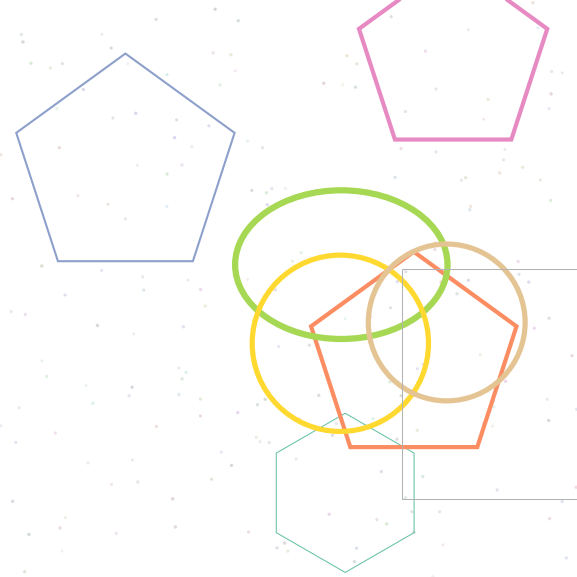[{"shape": "hexagon", "thickness": 0.5, "radius": 0.69, "center": [0.598, 0.146]}, {"shape": "pentagon", "thickness": 2, "radius": 0.94, "center": [0.717, 0.376]}, {"shape": "pentagon", "thickness": 1, "radius": 0.99, "center": [0.217, 0.708]}, {"shape": "pentagon", "thickness": 2, "radius": 0.86, "center": [0.785, 0.896]}, {"shape": "oval", "thickness": 3, "radius": 0.92, "center": [0.591, 0.541]}, {"shape": "circle", "thickness": 2.5, "radius": 0.76, "center": [0.589, 0.405]}, {"shape": "circle", "thickness": 2.5, "radius": 0.68, "center": [0.774, 0.441]}, {"shape": "square", "thickness": 0.5, "radius": 1.0, "center": [0.896, 0.335]}]